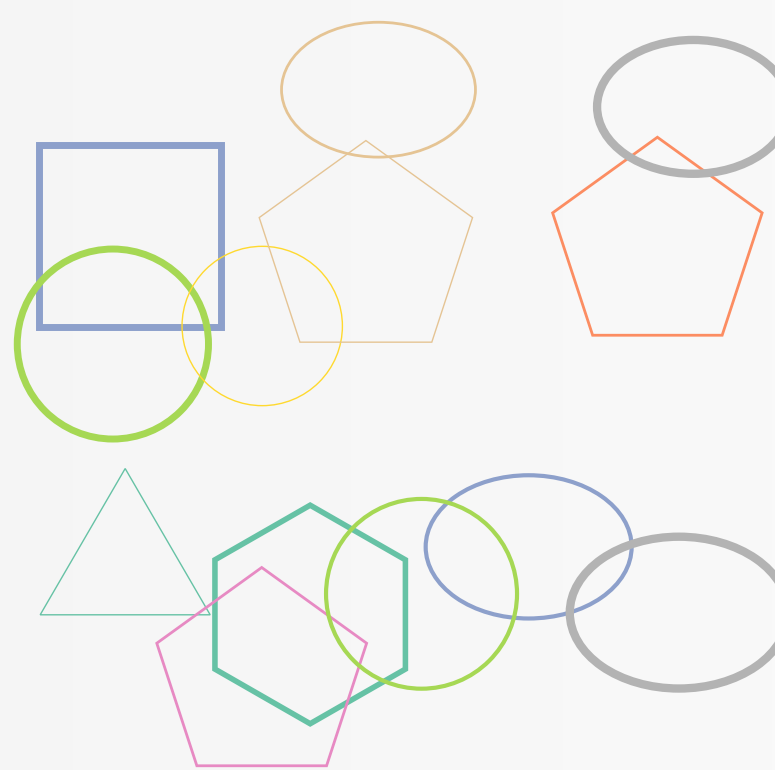[{"shape": "triangle", "thickness": 0.5, "radius": 0.63, "center": [0.162, 0.265]}, {"shape": "hexagon", "thickness": 2, "radius": 0.71, "center": [0.4, 0.202]}, {"shape": "pentagon", "thickness": 1, "radius": 0.71, "center": [0.848, 0.68]}, {"shape": "oval", "thickness": 1.5, "radius": 0.66, "center": [0.682, 0.29]}, {"shape": "square", "thickness": 2.5, "radius": 0.59, "center": [0.168, 0.694]}, {"shape": "pentagon", "thickness": 1, "radius": 0.71, "center": [0.338, 0.121]}, {"shape": "circle", "thickness": 2.5, "radius": 0.62, "center": [0.146, 0.553]}, {"shape": "circle", "thickness": 1.5, "radius": 0.62, "center": [0.544, 0.229]}, {"shape": "circle", "thickness": 0.5, "radius": 0.52, "center": [0.338, 0.577]}, {"shape": "pentagon", "thickness": 0.5, "radius": 0.72, "center": [0.472, 0.673]}, {"shape": "oval", "thickness": 1, "radius": 0.63, "center": [0.488, 0.884]}, {"shape": "oval", "thickness": 3, "radius": 0.7, "center": [0.876, 0.204]}, {"shape": "oval", "thickness": 3, "radius": 0.62, "center": [0.895, 0.861]}]